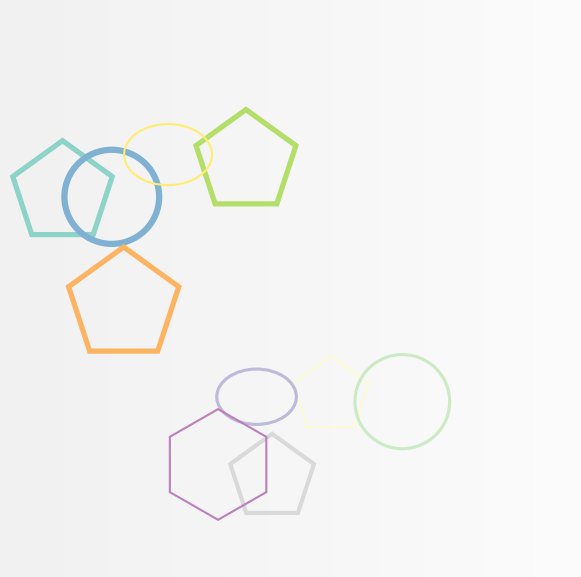[{"shape": "pentagon", "thickness": 2.5, "radius": 0.45, "center": [0.108, 0.666]}, {"shape": "pentagon", "thickness": 0.5, "radius": 0.34, "center": [0.569, 0.314]}, {"shape": "oval", "thickness": 1.5, "radius": 0.34, "center": [0.441, 0.312]}, {"shape": "circle", "thickness": 3, "radius": 0.41, "center": [0.192, 0.658]}, {"shape": "pentagon", "thickness": 2.5, "radius": 0.5, "center": [0.213, 0.472]}, {"shape": "pentagon", "thickness": 2.5, "radius": 0.45, "center": [0.423, 0.719]}, {"shape": "pentagon", "thickness": 2, "radius": 0.38, "center": [0.468, 0.172]}, {"shape": "hexagon", "thickness": 1, "radius": 0.48, "center": [0.375, 0.195]}, {"shape": "circle", "thickness": 1.5, "radius": 0.41, "center": [0.692, 0.304]}, {"shape": "oval", "thickness": 1, "radius": 0.38, "center": [0.289, 0.731]}]